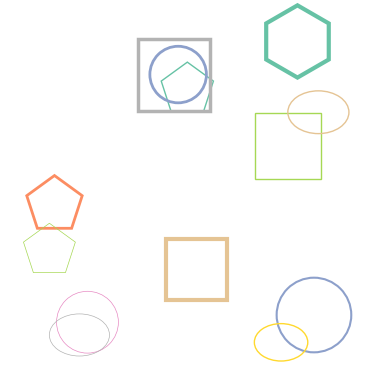[{"shape": "hexagon", "thickness": 3, "radius": 0.47, "center": [0.773, 0.892]}, {"shape": "pentagon", "thickness": 1, "radius": 0.36, "center": [0.487, 0.767]}, {"shape": "pentagon", "thickness": 2, "radius": 0.38, "center": [0.142, 0.468]}, {"shape": "circle", "thickness": 2, "radius": 0.37, "center": [0.463, 0.806]}, {"shape": "circle", "thickness": 1.5, "radius": 0.48, "center": [0.815, 0.182]}, {"shape": "circle", "thickness": 0.5, "radius": 0.4, "center": [0.227, 0.163]}, {"shape": "square", "thickness": 1, "radius": 0.43, "center": [0.748, 0.62]}, {"shape": "pentagon", "thickness": 0.5, "radius": 0.35, "center": [0.128, 0.349]}, {"shape": "oval", "thickness": 1, "radius": 0.35, "center": [0.73, 0.111]}, {"shape": "square", "thickness": 3, "radius": 0.39, "center": [0.51, 0.3]}, {"shape": "oval", "thickness": 1, "radius": 0.4, "center": [0.827, 0.708]}, {"shape": "square", "thickness": 2.5, "radius": 0.47, "center": [0.452, 0.806]}, {"shape": "oval", "thickness": 0.5, "radius": 0.39, "center": [0.206, 0.13]}]